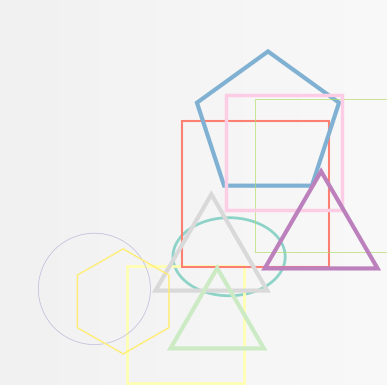[{"shape": "oval", "thickness": 2, "radius": 0.72, "center": [0.591, 0.333]}, {"shape": "square", "thickness": 2, "radius": 0.76, "center": [0.479, 0.158]}, {"shape": "circle", "thickness": 0.5, "radius": 0.72, "center": [0.244, 0.25]}, {"shape": "square", "thickness": 1.5, "radius": 0.95, "center": [0.66, 0.495]}, {"shape": "pentagon", "thickness": 3, "radius": 0.96, "center": [0.692, 0.674]}, {"shape": "square", "thickness": 0.5, "radius": 0.99, "center": [0.857, 0.544]}, {"shape": "square", "thickness": 2.5, "radius": 0.75, "center": [0.732, 0.604]}, {"shape": "triangle", "thickness": 3, "radius": 0.83, "center": [0.545, 0.329]}, {"shape": "triangle", "thickness": 3, "radius": 0.84, "center": [0.829, 0.387]}, {"shape": "triangle", "thickness": 3, "radius": 0.7, "center": [0.56, 0.165]}, {"shape": "hexagon", "thickness": 1, "radius": 0.68, "center": [0.318, 0.217]}]